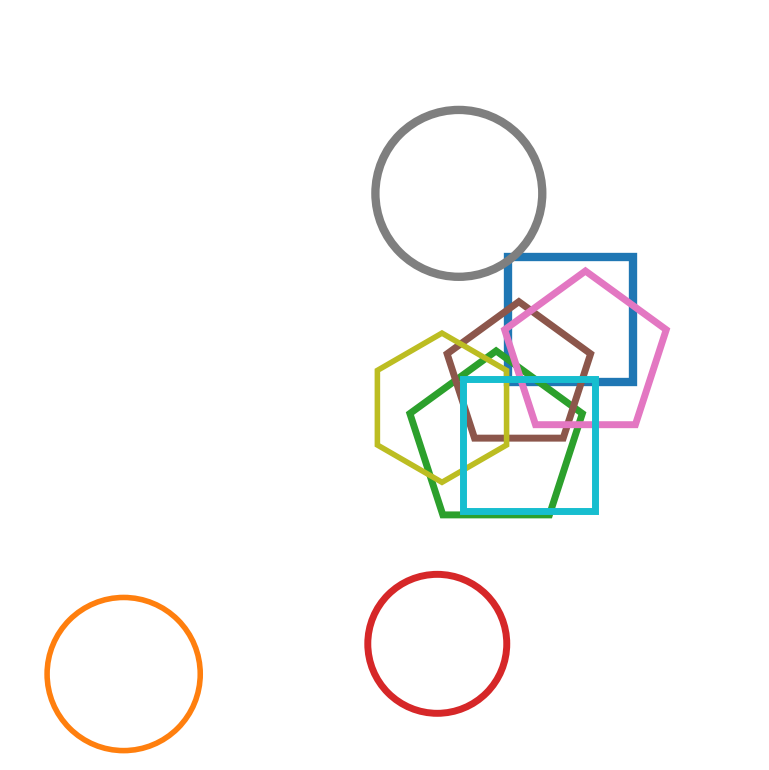[{"shape": "square", "thickness": 3, "radius": 0.41, "center": [0.741, 0.585]}, {"shape": "circle", "thickness": 2, "radius": 0.5, "center": [0.161, 0.125]}, {"shape": "pentagon", "thickness": 2.5, "radius": 0.59, "center": [0.644, 0.427]}, {"shape": "circle", "thickness": 2.5, "radius": 0.45, "center": [0.568, 0.164]}, {"shape": "pentagon", "thickness": 2.5, "radius": 0.49, "center": [0.674, 0.51]}, {"shape": "pentagon", "thickness": 2.5, "radius": 0.55, "center": [0.76, 0.538]}, {"shape": "circle", "thickness": 3, "radius": 0.54, "center": [0.596, 0.749]}, {"shape": "hexagon", "thickness": 2, "radius": 0.48, "center": [0.574, 0.471]}, {"shape": "square", "thickness": 2.5, "radius": 0.43, "center": [0.687, 0.422]}]